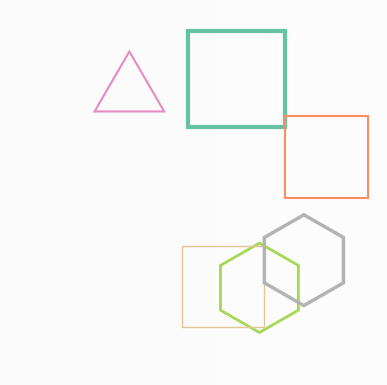[{"shape": "square", "thickness": 3, "radius": 0.63, "center": [0.611, 0.795]}, {"shape": "square", "thickness": 1.5, "radius": 0.53, "center": [0.843, 0.592]}, {"shape": "triangle", "thickness": 1.5, "radius": 0.52, "center": [0.334, 0.762]}, {"shape": "hexagon", "thickness": 2, "radius": 0.58, "center": [0.669, 0.252]}, {"shape": "square", "thickness": 1, "radius": 0.52, "center": [0.575, 0.255]}, {"shape": "hexagon", "thickness": 2.5, "radius": 0.59, "center": [0.784, 0.324]}]